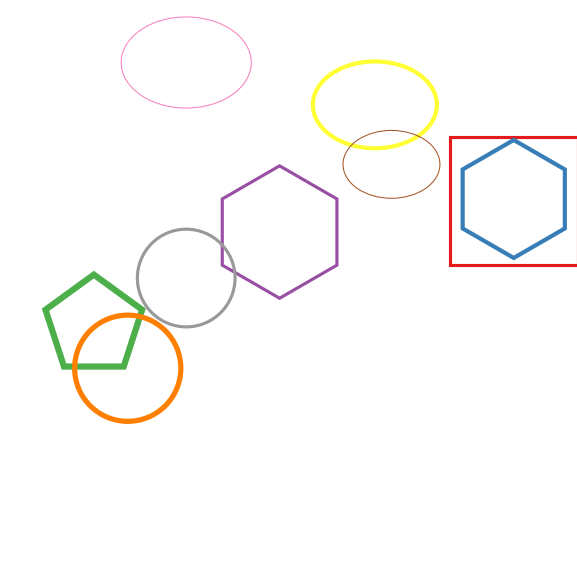[{"shape": "square", "thickness": 1.5, "radius": 0.55, "center": [0.889, 0.651]}, {"shape": "hexagon", "thickness": 2, "radius": 0.51, "center": [0.89, 0.655]}, {"shape": "pentagon", "thickness": 3, "radius": 0.44, "center": [0.162, 0.436]}, {"shape": "hexagon", "thickness": 1.5, "radius": 0.57, "center": [0.484, 0.597]}, {"shape": "circle", "thickness": 2.5, "radius": 0.46, "center": [0.221, 0.361]}, {"shape": "oval", "thickness": 2, "radius": 0.54, "center": [0.649, 0.818]}, {"shape": "oval", "thickness": 0.5, "radius": 0.42, "center": [0.678, 0.715]}, {"shape": "oval", "thickness": 0.5, "radius": 0.56, "center": [0.322, 0.891]}, {"shape": "circle", "thickness": 1.5, "radius": 0.42, "center": [0.322, 0.518]}]